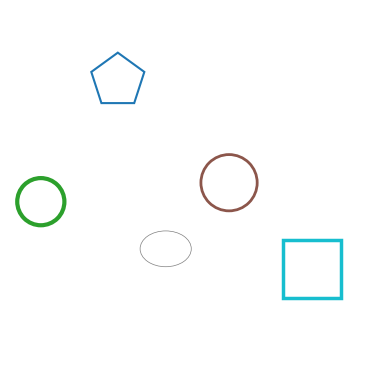[{"shape": "pentagon", "thickness": 1.5, "radius": 0.36, "center": [0.306, 0.791]}, {"shape": "circle", "thickness": 3, "radius": 0.31, "center": [0.106, 0.476]}, {"shape": "circle", "thickness": 2, "radius": 0.37, "center": [0.595, 0.525]}, {"shape": "oval", "thickness": 0.5, "radius": 0.33, "center": [0.43, 0.354]}, {"shape": "square", "thickness": 2.5, "radius": 0.38, "center": [0.81, 0.301]}]